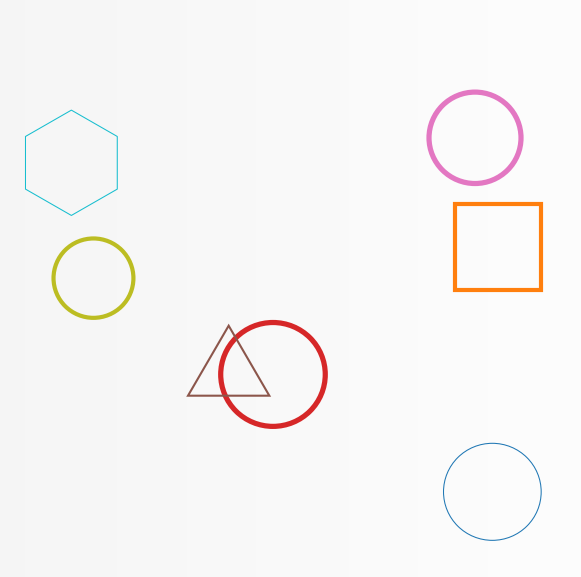[{"shape": "circle", "thickness": 0.5, "radius": 0.42, "center": [0.847, 0.147]}, {"shape": "square", "thickness": 2, "radius": 0.37, "center": [0.857, 0.571]}, {"shape": "circle", "thickness": 2.5, "radius": 0.45, "center": [0.47, 0.351]}, {"shape": "triangle", "thickness": 1, "radius": 0.4, "center": [0.393, 0.354]}, {"shape": "circle", "thickness": 2.5, "radius": 0.4, "center": [0.817, 0.761]}, {"shape": "circle", "thickness": 2, "radius": 0.34, "center": [0.161, 0.517]}, {"shape": "hexagon", "thickness": 0.5, "radius": 0.46, "center": [0.123, 0.717]}]